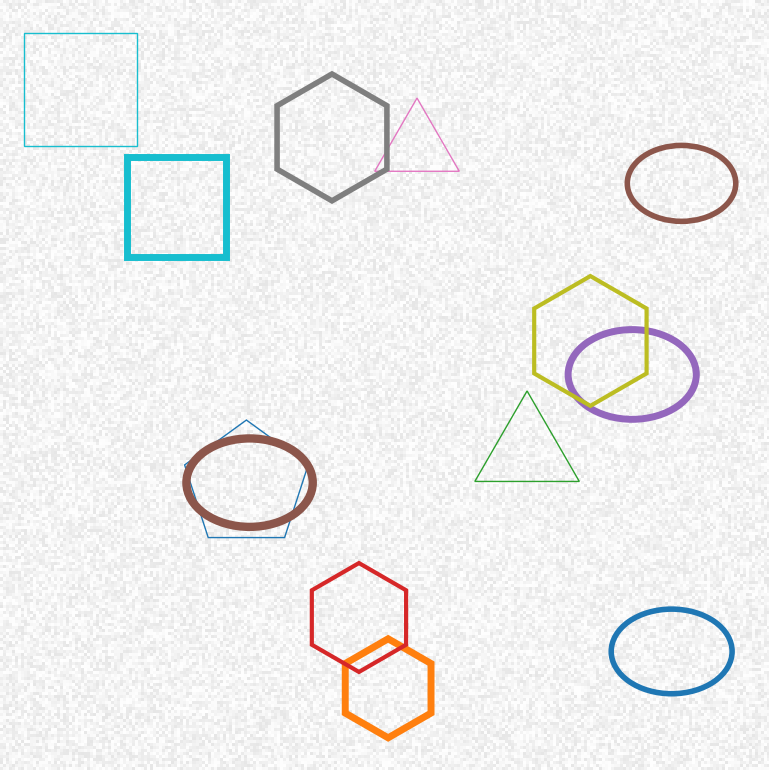[{"shape": "oval", "thickness": 2, "radius": 0.39, "center": [0.872, 0.154]}, {"shape": "pentagon", "thickness": 0.5, "radius": 0.42, "center": [0.32, 0.37]}, {"shape": "hexagon", "thickness": 2.5, "radius": 0.32, "center": [0.504, 0.106]}, {"shape": "triangle", "thickness": 0.5, "radius": 0.39, "center": [0.685, 0.414]}, {"shape": "hexagon", "thickness": 1.5, "radius": 0.35, "center": [0.466, 0.198]}, {"shape": "oval", "thickness": 2.5, "radius": 0.42, "center": [0.821, 0.514]}, {"shape": "oval", "thickness": 3, "radius": 0.41, "center": [0.324, 0.373]}, {"shape": "oval", "thickness": 2, "radius": 0.35, "center": [0.885, 0.762]}, {"shape": "triangle", "thickness": 0.5, "radius": 0.32, "center": [0.542, 0.809]}, {"shape": "hexagon", "thickness": 2, "radius": 0.41, "center": [0.431, 0.822]}, {"shape": "hexagon", "thickness": 1.5, "radius": 0.42, "center": [0.767, 0.557]}, {"shape": "square", "thickness": 0.5, "radius": 0.37, "center": [0.104, 0.883]}, {"shape": "square", "thickness": 2.5, "radius": 0.32, "center": [0.229, 0.731]}]